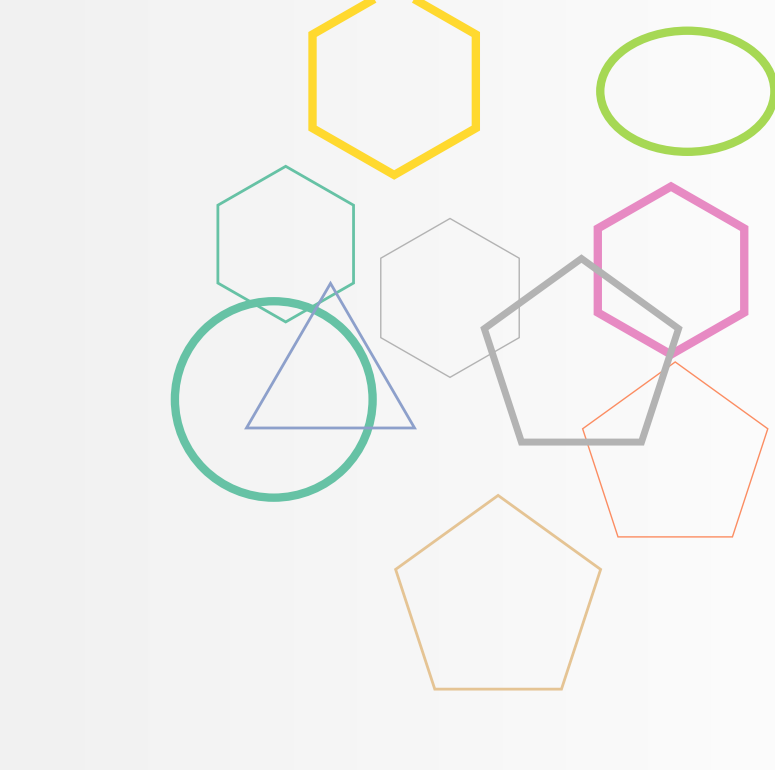[{"shape": "circle", "thickness": 3, "radius": 0.64, "center": [0.353, 0.481]}, {"shape": "hexagon", "thickness": 1, "radius": 0.51, "center": [0.369, 0.683]}, {"shape": "pentagon", "thickness": 0.5, "radius": 0.63, "center": [0.871, 0.404]}, {"shape": "triangle", "thickness": 1, "radius": 0.63, "center": [0.426, 0.507]}, {"shape": "hexagon", "thickness": 3, "radius": 0.55, "center": [0.866, 0.649]}, {"shape": "oval", "thickness": 3, "radius": 0.56, "center": [0.887, 0.881]}, {"shape": "hexagon", "thickness": 3, "radius": 0.61, "center": [0.509, 0.894]}, {"shape": "pentagon", "thickness": 1, "radius": 0.7, "center": [0.643, 0.218]}, {"shape": "hexagon", "thickness": 0.5, "radius": 0.52, "center": [0.581, 0.613]}, {"shape": "pentagon", "thickness": 2.5, "radius": 0.66, "center": [0.75, 0.532]}]